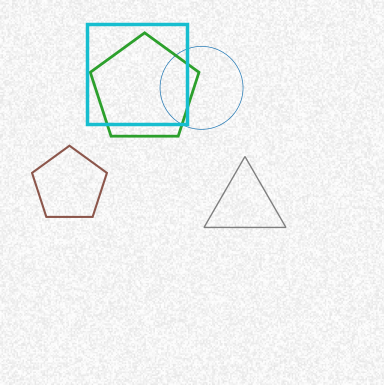[{"shape": "circle", "thickness": 0.5, "radius": 0.54, "center": [0.524, 0.772]}, {"shape": "pentagon", "thickness": 2, "radius": 0.74, "center": [0.376, 0.766]}, {"shape": "pentagon", "thickness": 1.5, "radius": 0.51, "center": [0.18, 0.519]}, {"shape": "triangle", "thickness": 1, "radius": 0.61, "center": [0.636, 0.471]}, {"shape": "square", "thickness": 2.5, "radius": 0.65, "center": [0.355, 0.808]}]